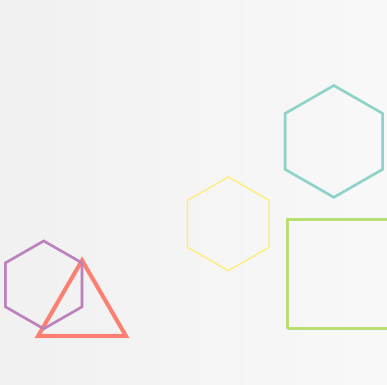[{"shape": "hexagon", "thickness": 2, "radius": 0.73, "center": [0.862, 0.633]}, {"shape": "triangle", "thickness": 3, "radius": 0.65, "center": [0.212, 0.193]}, {"shape": "square", "thickness": 2, "radius": 0.71, "center": [0.881, 0.289]}, {"shape": "hexagon", "thickness": 2, "radius": 0.57, "center": [0.113, 0.26]}, {"shape": "hexagon", "thickness": 1, "radius": 0.61, "center": [0.589, 0.419]}]